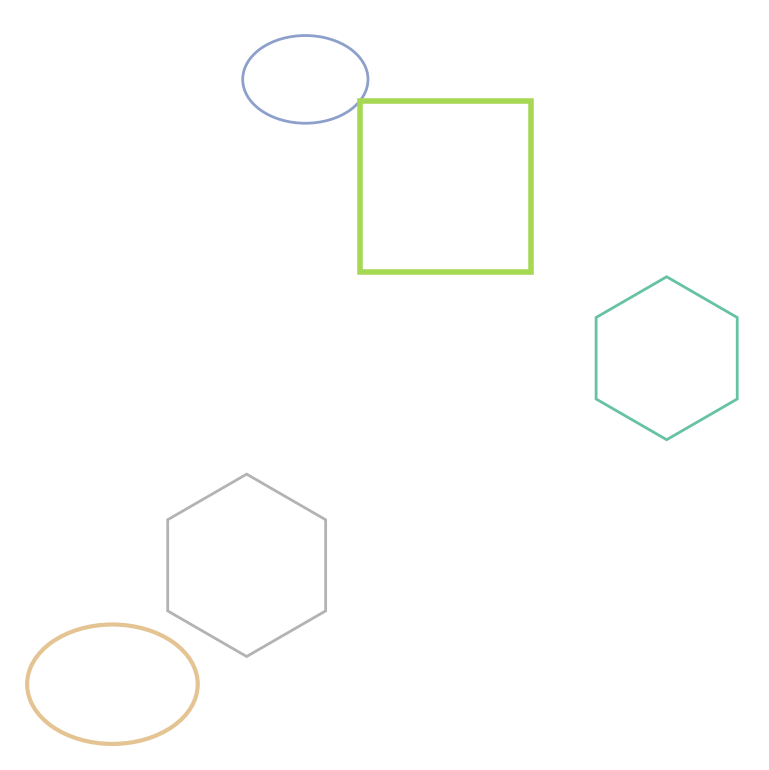[{"shape": "hexagon", "thickness": 1, "radius": 0.53, "center": [0.866, 0.535]}, {"shape": "oval", "thickness": 1, "radius": 0.41, "center": [0.397, 0.897]}, {"shape": "square", "thickness": 2, "radius": 0.56, "center": [0.578, 0.757]}, {"shape": "oval", "thickness": 1.5, "radius": 0.55, "center": [0.146, 0.111]}, {"shape": "hexagon", "thickness": 1, "radius": 0.59, "center": [0.32, 0.266]}]